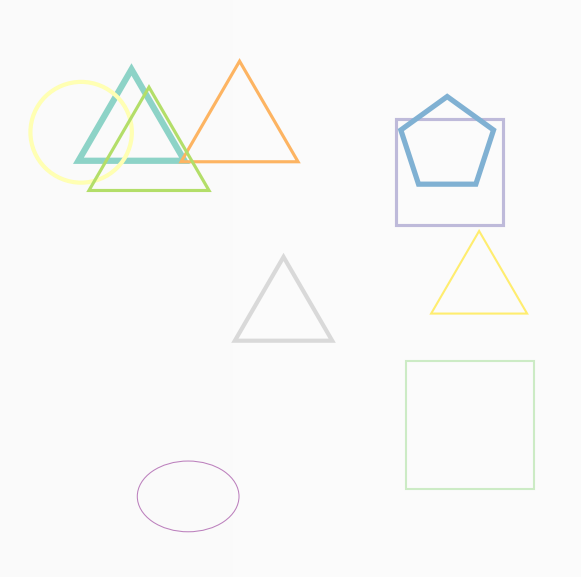[{"shape": "triangle", "thickness": 3, "radius": 0.53, "center": [0.226, 0.773]}, {"shape": "circle", "thickness": 2, "radius": 0.44, "center": [0.14, 0.77]}, {"shape": "square", "thickness": 1.5, "radius": 0.46, "center": [0.773, 0.702]}, {"shape": "pentagon", "thickness": 2.5, "radius": 0.42, "center": [0.769, 0.748]}, {"shape": "triangle", "thickness": 1.5, "radius": 0.58, "center": [0.412, 0.777]}, {"shape": "triangle", "thickness": 1.5, "radius": 0.6, "center": [0.256, 0.729]}, {"shape": "triangle", "thickness": 2, "radius": 0.48, "center": [0.488, 0.458]}, {"shape": "oval", "thickness": 0.5, "radius": 0.44, "center": [0.324, 0.14]}, {"shape": "square", "thickness": 1, "radius": 0.55, "center": [0.809, 0.263]}, {"shape": "triangle", "thickness": 1, "radius": 0.48, "center": [0.824, 0.504]}]